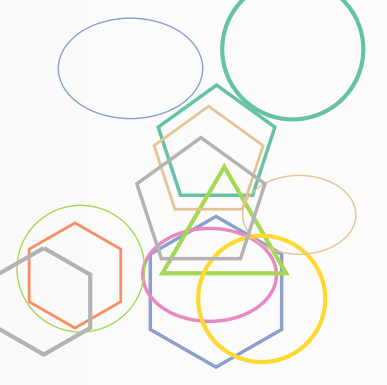[{"shape": "circle", "thickness": 3, "radius": 0.91, "center": [0.756, 0.872]}, {"shape": "pentagon", "thickness": 2.5, "radius": 0.79, "center": [0.559, 0.621]}, {"shape": "hexagon", "thickness": 2, "radius": 0.68, "center": [0.193, 0.285]}, {"shape": "hexagon", "thickness": 2.5, "radius": 0.98, "center": [0.557, 0.242]}, {"shape": "oval", "thickness": 1, "radius": 0.93, "center": [0.337, 0.822]}, {"shape": "oval", "thickness": 2.5, "radius": 0.86, "center": [0.541, 0.286]}, {"shape": "triangle", "thickness": 3, "radius": 0.92, "center": [0.579, 0.382]}, {"shape": "circle", "thickness": 1, "radius": 0.82, "center": [0.208, 0.302]}, {"shape": "circle", "thickness": 3, "radius": 0.82, "center": [0.675, 0.224]}, {"shape": "pentagon", "thickness": 2, "radius": 0.74, "center": [0.538, 0.576]}, {"shape": "oval", "thickness": 1, "radius": 0.73, "center": [0.772, 0.442]}, {"shape": "pentagon", "thickness": 2.5, "radius": 0.87, "center": [0.519, 0.469]}, {"shape": "hexagon", "thickness": 3, "radius": 0.69, "center": [0.113, 0.217]}]